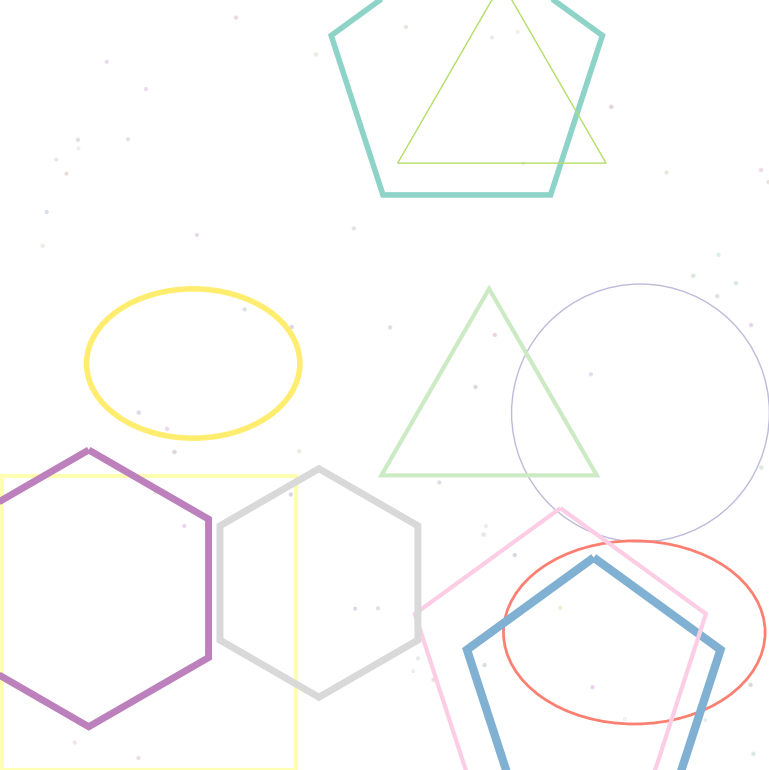[{"shape": "pentagon", "thickness": 2, "radius": 0.93, "center": [0.606, 0.897]}, {"shape": "square", "thickness": 1.5, "radius": 0.96, "center": [0.193, 0.191]}, {"shape": "circle", "thickness": 0.5, "radius": 0.84, "center": [0.832, 0.464]}, {"shape": "oval", "thickness": 1, "radius": 0.85, "center": [0.824, 0.179]}, {"shape": "pentagon", "thickness": 3, "radius": 0.87, "center": [0.771, 0.103]}, {"shape": "triangle", "thickness": 0.5, "radius": 0.78, "center": [0.652, 0.866]}, {"shape": "pentagon", "thickness": 1.5, "radius": 0.99, "center": [0.728, 0.141]}, {"shape": "hexagon", "thickness": 2.5, "radius": 0.74, "center": [0.414, 0.243]}, {"shape": "hexagon", "thickness": 2.5, "radius": 0.9, "center": [0.115, 0.236]}, {"shape": "triangle", "thickness": 1.5, "radius": 0.81, "center": [0.635, 0.463]}, {"shape": "oval", "thickness": 2, "radius": 0.69, "center": [0.251, 0.528]}]